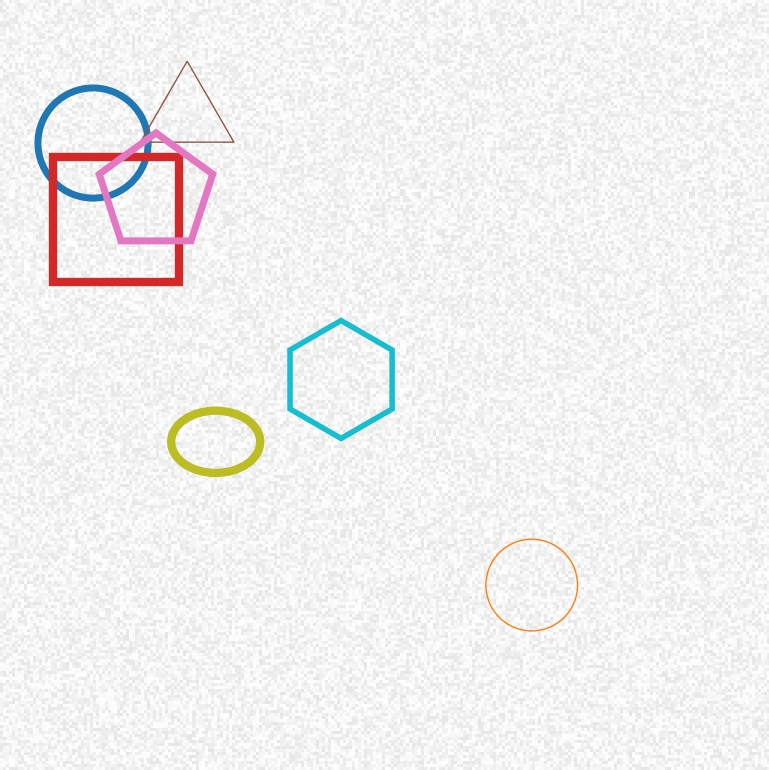[{"shape": "circle", "thickness": 2.5, "radius": 0.36, "center": [0.121, 0.814]}, {"shape": "circle", "thickness": 0.5, "radius": 0.3, "center": [0.691, 0.24]}, {"shape": "square", "thickness": 3, "radius": 0.41, "center": [0.151, 0.715]}, {"shape": "triangle", "thickness": 0.5, "radius": 0.35, "center": [0.243, 0.85]}, {"shape": "pentagon", "thickness": 2.5, "radius": 0.39, "center": [0.203, 0.75]}, {"shape": "oval", "thickness": 3, "radius": 0.29, "center": [0.28, 0.426]}, {"shape": "hexagon", "thickness": 2, "radius": 0.38, "center": [0.443, 0.507]}]